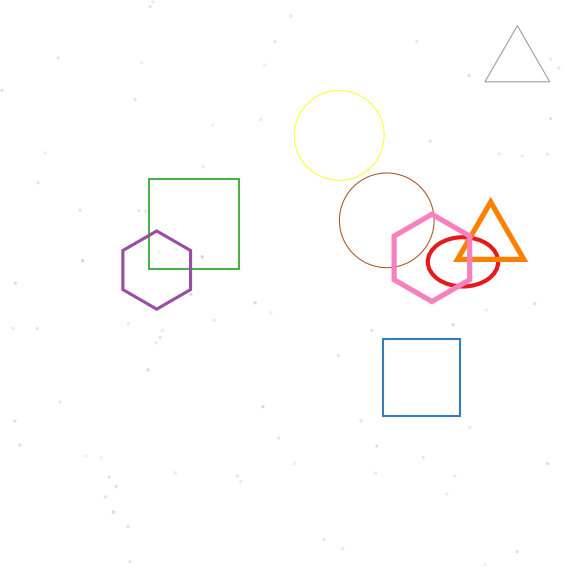[{"shape": "oval", "thickness": 2, "radius": 0.3, "center": [0.802, 0.546]}, {"shape": "square", "thickness": 1, "radius": 0.33, "center": [0.73, 0.346]}, {"shape": "square", "thickness": 1, "radius": 0.39, "center": [0.336, 0.612]}, {"shape": "hexagon", "thickness": 1.5, "radius": 0.34, "center": [0.271, 0.531]}, {"shape": "triangle", "thickness": 2.5, "radius": 0.33, "center": [0.85, 0.583]}, {"shape": "circle", "thickness": 0.5, "radius": 0.39, "center": [0.587, 0.765]}, {"shape": "circle", "thickness": 0.5, "radius": 0.41, "center": [0.67, 0.618]}, {"shape": "hexagon", "thickness": 2.5, "radius": 0.38, "center": [0.748, 0.553]}, {"shape": "triangle", "thickness": 0.5, "radius": 0.32, "center": [0.896, 0.89]}]